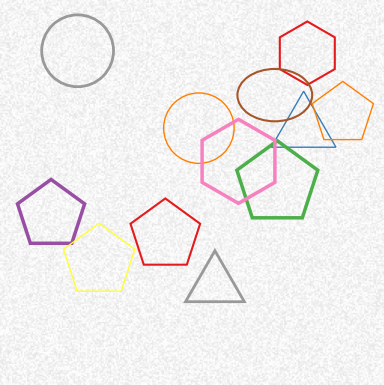[{"shape": "hexagon", "thickness": 1.5, "radius": 0.41, "center": [0.798, 0.862]}, {"shape": "pentagon", "thickness": 1.5, "radius": 0.48, "center": [0.429, 0.389]}, {"shape": "triangle", "thickness": 1, "radius": 0.48, "center": [0.789, 0.666]}, {"shape": "pentagon", "thickness": 2.5, "radius": 0.55, "center": [0.72, 0.524]}, {"shape": "pentagon", "thickness": 2.5, "radius": 0.46, "center": [0.133, 0.442]}, {"shape": "pentagon", "thickness": 1, "radius": 0.42, "center": [0.89, 0.705]}, {"shape": "circle", "thickness": 1, "radius": 0.46, "center": [0.517, 0.667]}, {"shape": "pentagon", "thickness": 1, "radius": 0.49, "center": [0.258, 0.323]}, {"shape": "oval", "thickness": 1.5, "radius": 0.49, "center": [0.714, 0.753]}, {"shape": "hexagon", "thickness": 2.5, "radius": 0.55, "center": [0.619, 0.581]}, {"shape": "circle", "thickness": 2, "radius": 0.47, "center": [0.202, 0.868]}, {"shape": "triangle", "thickness": 2, "radius": 0.44, "center": [0.558, 0.26]}]